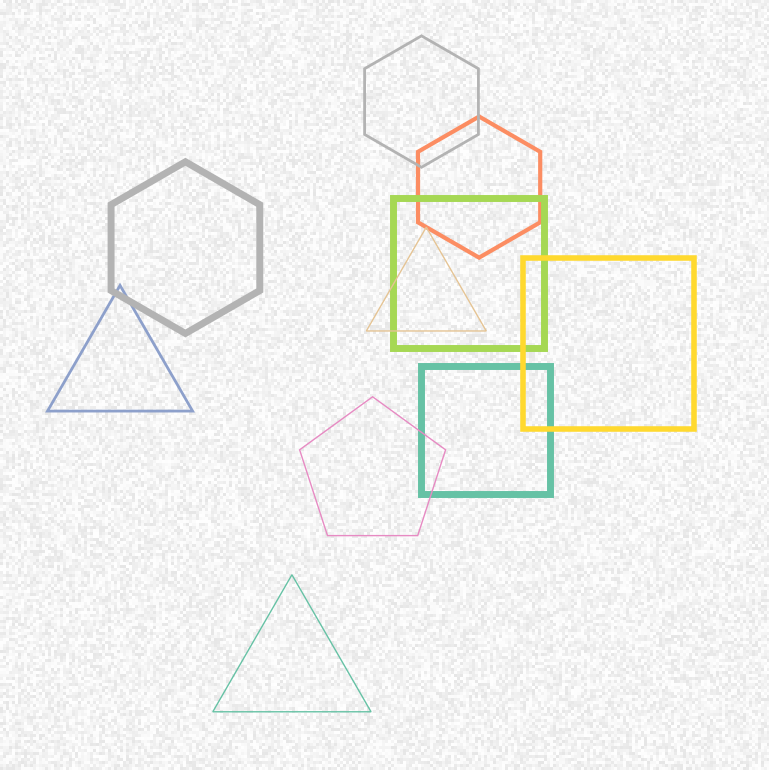[{"shape": "square", "thickness": 2.5, "radius": 0.42, "center": [0.631, 0.442]}, {"shape": "triangle", "thickness": 0.5, "radius": 0.59, "center": [0.379, 0.135]}, {"shape": "hexagon", "thickness": 1.5, "radius": 0.46, "center": [0.622, 0.757]}, {"shape": "triangle", "thickness": 1, "radius": 0.54, "center": [0.156, 0.521]}, {"shape": "pentagon", "thickness": 0.5, "radius": 0.5, "center": [0.484, 0.385]}, {"shape": "square", "thickness": 2.5, "radius": 0.49, "center": [0.608, 0.646]}, {"shape": "square", "thickness": 2, "radius": 0.55, "center": [0.79, 0.553]}, {"shape": "triangle", "thickness": 0.5, "radius": 0.45, "center": [0.554, 0.615]}, {"shape": "hexagon", "thickness": 1, "radius": 0.43, "center": [0.547, 0.868]}, {"shape": "hexagon", "thickness": 2.5, "radius": 0.56, "center": [0.241, 0.678]}]